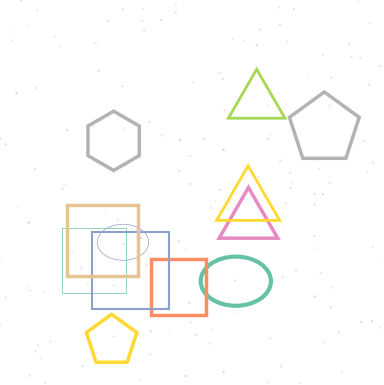[{"shape": "square", "thickness": 0.5, "radius": 0.42, "center": [0.245, 0.323]}, {"shape": "oval", "thickness": 3, "radius": 0.46, "center": [0.612, 0.27]}, {"shape": "square", "thickness": 2.5, "radius": 0.36, "center": [0.464, 0.255]}, {"shape": "oval", "thickness": 0.5, "radius": 0.33, "center": [0.319, 0.371]}, {"shape": "square", "thickness": 1.5, "radius": 0.5, "center": [0.339, 0.298]}, {"shape": "triangle", "thickness": 2.5, "radius": 0.44, "center": [0.645, 0.425]}, {"shape": "triangle", "thickness": 2, "radius": 0.42, "center": [0.667, 0.735]}, {"shape": "triangle", "thickness": 2, "radius": 0.47, "center": [0.644, 0.475]}, {"shape": "pentagon", "thickness": 2.5, "radius": 0.34, "center": [0.29, 0.115]}, {"shape": "square", "thickness": 2.5, "radius": 0.46, "center": [0.267, 0.375]}, {"shape": "hexagon", "thickness": 2.5, "radius": 0.38, "center": [0.295, 0.634]}, {"shape": "pentagon", "thickness": 2.5, "radius": 0.48, "center": [0.842, 0.666]}]